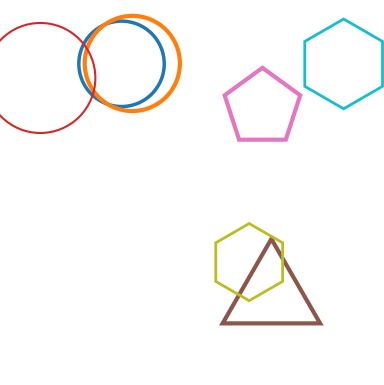[{"shape": "circle", "thickness": 2.5, "radius": 0.55, "center": [0.316, 0.834]}, {"shape": "circle", "thickness": 3, "radius": 0.62, "center": [0.344, 0.835]}, {"shape": "circle", "thickness": 1.5, "radius": 0.71, "center": [0.105, 0.797]}, {"shape": "triangle", "thickness": 3, "radius": 0.73, "center": [0.705, 0.233]}, {"shape": "pentagon", "thickness": 3, "radius": 0.52, "center": [0.682, 0.721]}, {"shape": "hexagon", "thickness": 2, "radius": 0.5, "center": [0.647, 0.319]}, {"shape": "hexagon", "thickness": 2, "radius": 0.58, "center": [0.893, 0.834]}]